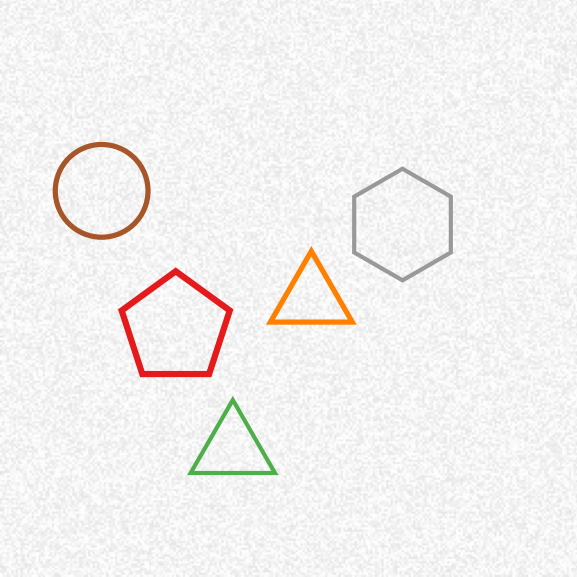[{"shape": "pentagon", "thickness": 3, "radius": 0.49, "center": [0.304, 0.431]}, {"shape": "triangle", "thickness": 2, "radius": 0.42, "center": [0.403, 0.222]}, {"shape": "triangle", "thickness": 2.5, "radius": 0.41, "center": [0.539, 0.482]}, {"shape": "circle", "thickness": 2.5, "radius": 0.4, "center": [0.176, 0.669]}, {"shape": "hexagon", "thickness": 2, "radius": 0.48, "center": [0.697, 0.61]}]